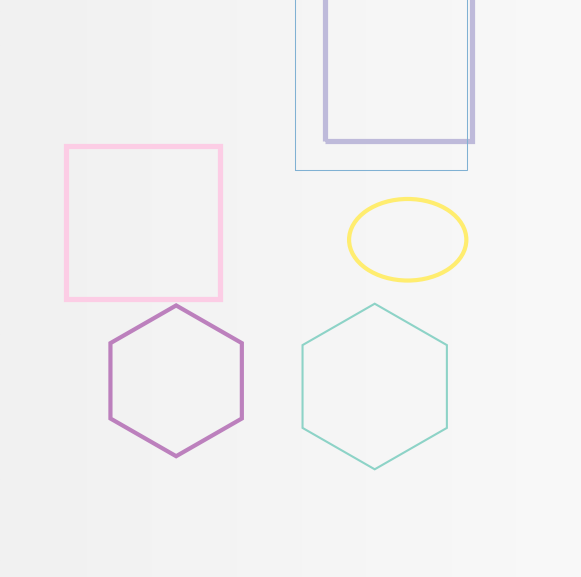[{"shape": "hexagon", "thickness": 1, "radius": 0.72, "center": [0.645, 0.33]}, {"shape": "square", "thickness": 2.5, "radius": 0.63, "center": [0.686, 0.881]}, {"shape": "square", "thickness": 0.5, "radius": 0.74, "center": [0.656, 0.853]}, {"shape": "square", "thickness": 2.5, "radius": 0.66, "center": [0.246, 0.614]}, {"shape": "hexagon", "thickness": 2, "radius": 0.65, "center": [0.303, 0.34]}, {"shape": "oval", "thickness": 2, "radius": 0.5, "center": [0.701, 0.584]}]